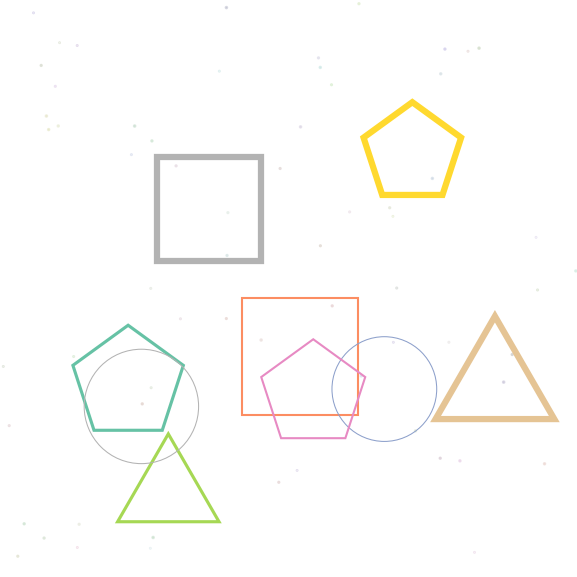[{"shape": "pentagon", "thickness": 1.5, "radius": 0.5, "center": [0.222, 0.335]}, {"shape": "square", "thickness": 1, "radius": 0.5, "center": [0.52, 0.382]}, {"shape": "circle", "thickness": 0.5, "radius": 0.45, "center": [0.666, 0.325]}, {"shape": "pentagon", "thickness": 1, "radius": 0.47, "center": [0.542, 0.317]}, {"shape": "triangle", "thickness": 1.5, "radius": 0.51, "center": [0.291, 0.146]}, {"shape": "pentagon", "thickness": 3, "radius": 0.44, "center": [0.714, 0.733]}, {"shape": "triangle", "thickness": 3, "radius": 0.59, "center": [0.857, 0.333]}, {"shape": "circle", "thickness": 0.5, "radius": 0.5, "center": [0.245, 0.295]}, {"shape": "square", "thickness": 3, "radius": 0.45, "center": [0.361, 0.637]}]